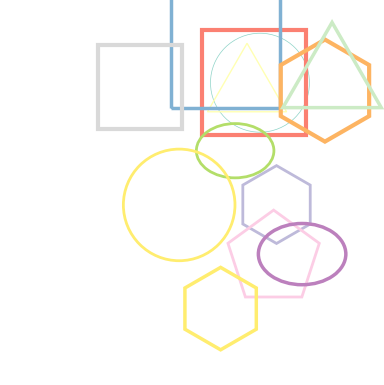[{"shape": "circle", "thickness": 0.5, "radius": 0.64, "center": [0.675, 0.785]}, {"shape": "triangle", "thickness": 1, "radius": 0.59, "center": [0.642, 0.769]}, {"shape": "hexagon", "thickness": 2, "radius": 0.51, "center": [0.718, 0.469]}, {"shape": "square", "thickness": 3, "radius": 0.68, "center": [0.659, 0.786]}, {"shape": "square", "thickness": 2.5, "radius": 0.71, "center": [0.586, 0.863]}, {"shape": "hexagon", "thickness": 3, "radius": 0.66, "center": [0.844, 0.765]}, {"shape": "oval", "thickness": 2, "radius": 0.5, "center": [0.611, 0.609]}, {"shape": "pentagon", "thickness": 2, "radius": 0.62, "center": [0.711, 0.33]}, {"shape": "square", "thickness": 3, "radius": 0.55, "center": [0.363, 0.773]}, {"shape": "oval", "thickness": 2.5, "radius": 0.57, "center": [0.785, 0.34]}, {"shape": "triangle", "thickness": 2.5, "radius": 0.74, "center": [0.863, 0.794]}, {"shape": "circle", "thickness": 2, "radius": 0.72, "center": [0.465, 0.468]}, {"shape": "hexagon", "thickness": 2.5, "radius": 0.54, "center": [0.573, 0.198]}]